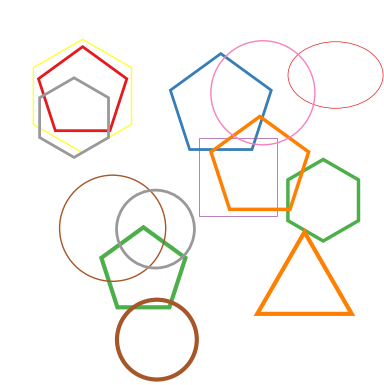[{"shape": "pentagon", "thickness": 2, "radius": 0.6, "center": [0.215, 0.758]}, {"shape": "oval", "thickness": 0.5, "radius": 0.62, "center": [0.872, 0.805]}, {"shape": "pentagon", "thickness": 2, "radius": 0.69, "center": [0.574, 0.723]}, {"shape": "hexagon", "thickness": 2.5, "radius": 0.53, "center": [0.839, 0.48]}, {"shape": "pentagon", "thickness": 3, "radius": 0.57, "center": [0.373, 0.295]}, {"shape": "square", "thickness": 0.5, "radius": 0.51, "center": [0.619, 0.541]}, {"shape": "triangle", "thickness": 3, "radius": 0.71, "center": [0.791, 0.256]}, {"shape": "pentagon", "thickness": 2.5, "radius": 0.67, "center": [0.675, 0.564]}, {"shape": "hexagon", "thickness": 1, "radius": 0.74, "center": [0.214, 0.751]}, {"shape": "circle", "thickness": 3, "radius": 0.52, "center": [0.408, 0.118]}, {"shape": "circle", "thickness": 1, "radius": 0.69, "center": [0.293, 0.407]}, {"shape": "circle", "thickness": 1, "radius": 0.68, "center": [0.683, 0.759]}, {"shape": "hexagon", "thickness": 2, "radius": 0.52, "center": [0.192, 0.695]}, {"shape": "circle", "thickness": 2, "radius": 0.51, "center": [0.404, 0.405]}]